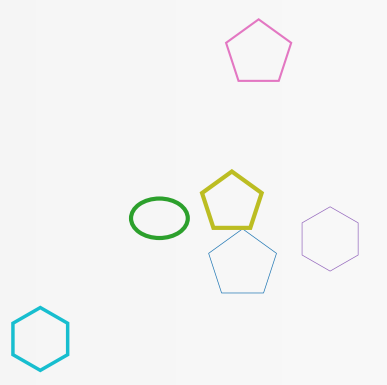[{"shape": "pentagon", "thickness": 0.5, "radius": 0.46, "center": [0.626, 0.314]}, {"shape": "oval", "thickness": 3, "radius": 0.37, "center": [0.411, 0.433]}, {"shape": "hexagon", "thickness": 0.5, "radius": 0.42, "center": [0.852, 0.379]}, {"shape": "pentagon", "thickness": 1.5, "radius": 0.44, "center": [0.667, 0.861]}, {"shape": "pentagon", "thickness": 3, "radius": 0.4, "center": [0.598, 0.474]}, {"shape": "hexagon", "thickness": 2.5, "radius": 0.41, "center": [0.104, 0.12]}]